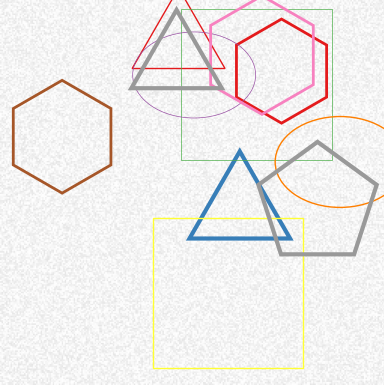[{"shape": "hexagon", "thickness": 2, "radius": 0.68, "center": [0.731, 0.815]}, {"shape": "triangle", "thickness": 1, "radius": 0.7, "center": [0.464, 0.892]}, {"shape": "triangle", "thickness": 3, "radius": 0.75, "center": [0.623, 0.456]}, {"shape": "square", "thickness": 0.5, "radius": 0.98, "center": [0.666, 0.781]}, {"shape": "oval", "thickness": 0.5, "radius": 0.8, "center": [0.504, 0.805]}, {"shape": "oval", "thickness": 1, "radius": 0.84, "center": [0.883, 0.579]}, {"shape": "square", "thickness": 1, "radius": 0.97, "center": [0.591, 0.24]}, {"shape": "hexagon", "thickness": 2, "radius": 0.73, "center": [0.161, 0.645]}, {"shape": "hexagon", "thickness": 2, "radius": 0.77, "center": [0.68, 0.857]}, {"shape": "triangle", "thickness": 3, "radius": 0.68, "center": [0.459, 0.839]}, {"shape": "pentagon", "thickness": 3, "radius": 0.81, "center": [0.825, 0.47]}]